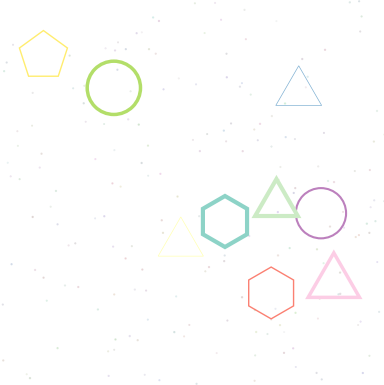[{"shape": "hexagon", "thickness": 3, "radius": 0.33, "center": [0.584, 0.425]}, {"shape": "triangle", "thickness": 0.5, "radius": 0.34, "center": [0.47, 0.369]}, {"shape": "hexagon", "thickness": 1, "radius": 0.34, "center": [0.704, 0.239]}, {"shape": "triangle", "thickness": 0.5, "radius": 0.34, "center": [0.776, 0.76]}, {"shape": "circle", "thickness": 2.5, "radius": 0.35, "center": [0.296, 0.772]}, {"shape": "triangle", "thickness": 2.5, "radius": 0.39, "center": [0.867, 0.266]}, {"shape": "circle", "thickness": 1.5, "radius": 0.33, "center": [0.834, 0.446]}, {"shape": "triangle", "thickness": 3, "radius": 0.32, "center": [0.718, 0.471]}, {"shape": "pentagon", "thickness": 1, "radius": 0.33, "center": [0.113, 0.855]}]